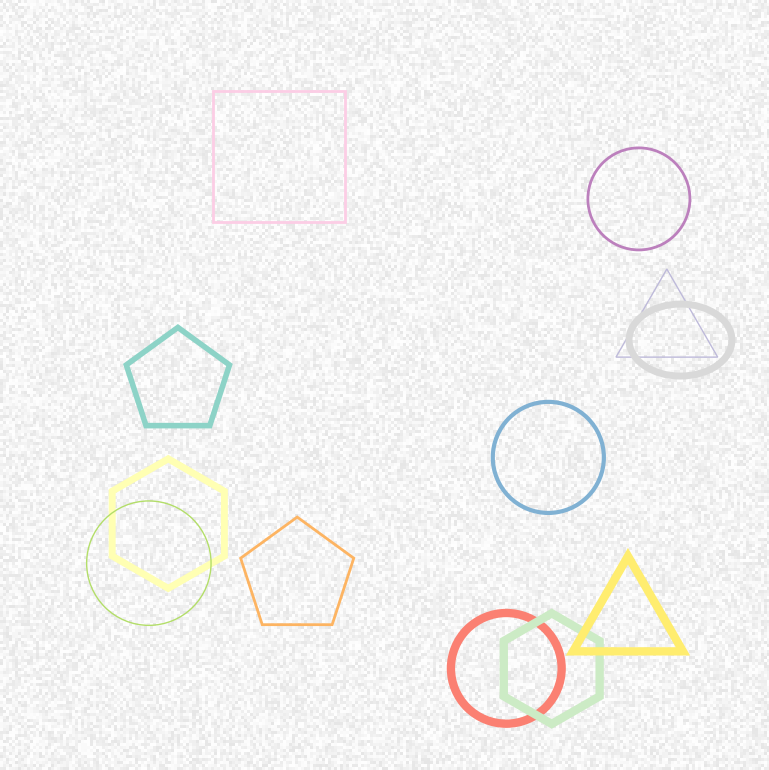[{"shape": "pentagon", "thickness": 2, "radius": 0.35, "center": [0.231, 0.504]}, {"shape": "hexagon", "thickness": 2.5, "radius": 0.42, "center": [0.219, 0.32]}, {"shape": "triangle", "thickness": 0.5, "radius": 0.38, "center": [0.866, 0.574]}, {"shape": "circle", "thickness": 3, "radius": 0.36, "center": [0.658, 0.132]}, {"shape": "circle", "thickness": 1.5, "radius": 0.36, "center": [0.712, 0.406]}, {"shape": "pentagon", "thickness": 1, "radius": 0.39, "center": [0.386, 0.251]}, {"shape": "circle", "thickness": 0.5, "radius": 0.4, "center": [0.193, 0.269]}, {"shape": "square", "thickness": 1, "radius": 0.43, "center": [0.362, 0.797]}, {"shape": "oval", "thickness": 2.5, "radius": 0.33, "center": [0.884, 0.558]}, {"shape": "circle", "thickness": 1, "radius": 0.33, "center": [0.83, 0.742]}, {"shape": "hexagon", "thickness": 3, "radius": 0.36, "center": [0.717, 0.132]}, {"shape": "triangle", "thickness": 3, "radius": 0.41, "center": [0.816, 0.195]}]